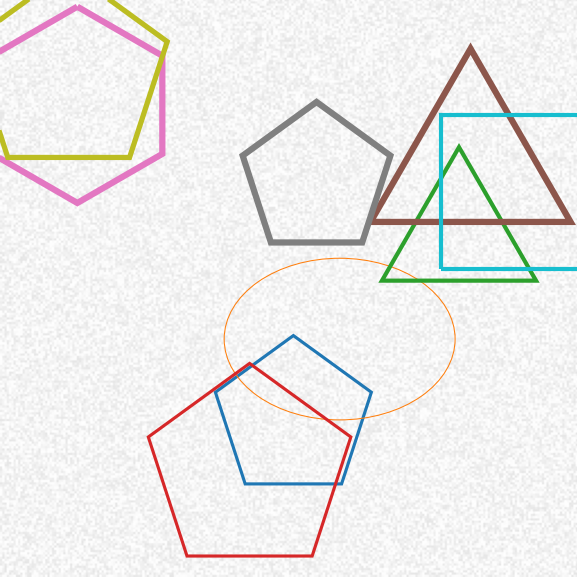[{"shape": "pentagon", "thickness": 1.5, "radius": 0.71, "center": [0.508, 0.276]}, {"shape": "oval", "thickness": 0.5, "radius": 1.0, "center": [0.588, 0.412]}, {"shape": "triangle", "thickness": 2, "radius": 0.77, "center": [0.795, 0.59]}, {"shape": "pentagon", "thickness": 1.5, "radius": 0.92, "center": [0.432, 0.185]}, {"shape": "triangle", "thickness": 3, "radius": 1.0, "center": [0.815, 0.715]}, {"shape": "hexagon", "thickness": 3, "radius": 0.85, "center": [0.134, 0.818]}, {"shape": "pentagon", "thickness": 3, "radius": 0.67, "center": [0.548, 0.688]}, {"shape": "pentagon", "thickness": 2.5, "radius": 0.9, "center": [0.119, 0.872]}, {"shape": "square", "thickness": 2, "radius": 0.67, "center": [0.896, 0.666]}]